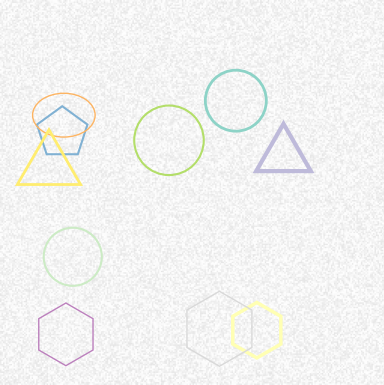[{"shape": "circle", "thickness": 2, "radius": 0.4, "center": [0.613, 0.738]}, {"shape": "hexagon", "thickness": 2.5, "radius": 0.36, "center": [0.667, 0.142]}, {"shape": "triangle", "thickness": 3, "radius": 0.41, "center": [0.736, 0.597]}, {"shape": "pentagon", "thickness": 1.5, "radius": 0.34, "center": [0.162, 0.655]}, {"shape": "oval", "thickness": 1, "radius": 0.41, "center": [0.166, 0.701]}, {"shape": "circle", "thickness": 1.5, "radius": 0.45, "center": [0.439, 0.636]}, {"shape": "hexagon", "thickness": 1, "radius": 0.49, "center": [0.57, 0.146]}, {"shape": "hexagon", "thickness": 1, "radius": 0.41, "center": [0.171, 0.132]}, {"shape": "circle", "thickness": 1.5, "radius": 0.38, "center": [0.189, 0.333]}, {"shape": "triangle", "thickness": 2, "radius": 0.47, "center": [0.127, 0.568]}]